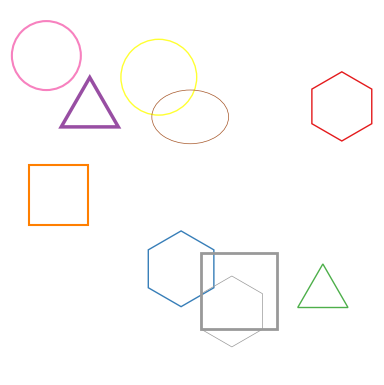[{"shape": "hexagon", "thickness": 1, "radius": 0.45, "center": [0.888, 0.724]}, {"shape": "hexagon", "thickness": 1, "radius": 0.49, "center": [0.47, 0.302]}, {"shape": "triangle", "thickness": 1, "radius": 0.38, "center": [0.839, 0.239]}, {"shape": "triangle", "thickness": 2.5, "radius": 0.43, "center": [0.233, 0.713]}, {"shape": "square", "thickness": 1.5, "radius": 0.39, "center": [0.151, 0.493]}, {"shape": "circle", "thickness": 1, "radius": 0.49, "center": [0.412, 0.799]}, {"shape": "oval", "thickness": 0.5, "radius": 0.5, "center": [0.494, 0.696]}, {"shape": "circle", "thickness": 1.5, "radius": 0.45, "center": [0.12, 0.856]}, {"shape": "square", "thickness": 2, "radius": 0.49, "center": [0.622, 0.244]}, {"shape": "hexagon", "thickness": 0.5, "radius": 0.46, "center": [0.602, 0.191]}]